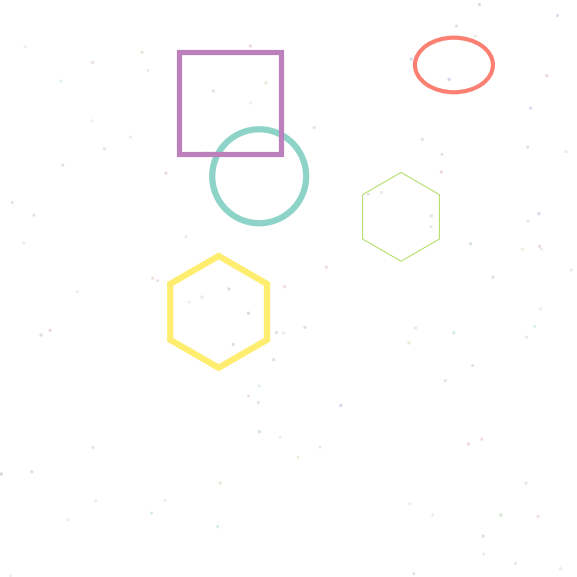[{"shape": "circle", "thickness": 3, "radius": 0.41, "center": [0.449, 0.694]}, {"shape": "oval", "thickness": 2, "radius": 0.34, "center": [0.786, 0.887]}, {"shape": "hexagon", "thickness": 0.5, "radius": 0.38, "center": [0.694, 0.624]}, {"shape": "square", "thickness": 2.5, "radius": 0.44, "center": [0.398, 0.821]}, {"shape": "hexagon", "thickness": 3, "radius": 0.48, "center": [0.379, 0.459]}]